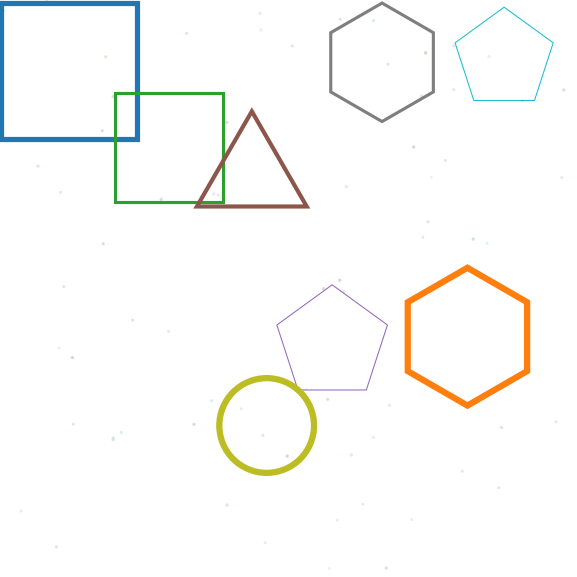[{"shape": "square", "thickness": 2.5, "radius": 0.59, "center": [0.119, 0.876]}, {"shape": "hexagon", "thickness": 3, "radius": 0.6, "center": [0.809, 0.416]}, {"shape": "square", "thickness": 1.5, "radius": 0.47, "center": [0.293, 0.744]}, {"shape": "pentagon", "thickness": 0.5, "radius": 0.5, "center": [0.575, 0.405]}, {"shape": "triangle", "thickness": 2, "radius": 0.55, "center": [0.436, 0.696]}, {"shape": "hexagon", "thickness": 1.5, "radius": 0.51, "center": [0.662, 0.891]}, {"shape": "circle", "thickness": 3, "radius": 0.41, "center": [0.462, 0.262]}, {"shape": "pentagon", "thickness": 0.5, "radius": 0.45, "center": [0.873, 0.897]}]